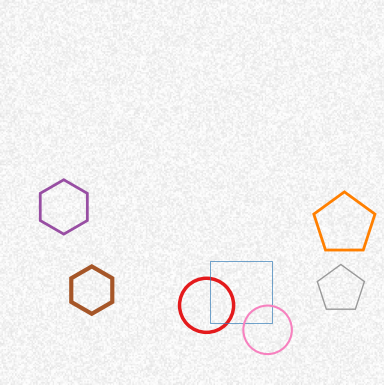[{"shape": "circle", "thickness": 2.5, "radius": 0.35, "center": [0.537, 0.207]}, {"shape": "square", "thickness": 0.5, "radius": 0.41, "center": [0.626, 0.241]}, {"shape": "hexagon", "thickness": 2, "radius": 0.35, "center": [0.166, 0.462]}, {"shape": "pentagon", "thickness": 2, "radius": 0.42, "center": [0.895, 0.418]}, {"shape": "hexagon", "thickness": 3, "radius": 0.31, "center": [0.238, 0.246]}, {"shape": "circle", "thickness": 1.5, "radius": 0.32, "center": [0.695, 0.143]}, {"shape": "pentagon", "thickness": 1, "radius": 0.32, "center": [0.885, 0.249]}]